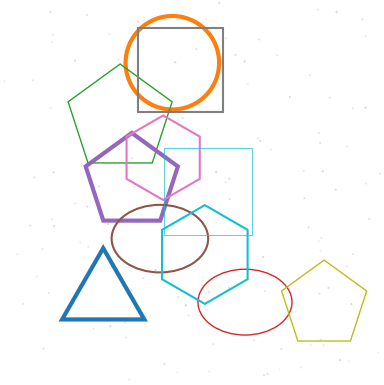[{"shape": "triangle", "thickness": 3, "radius": 0.62, "center": [0.268, 0.232]}, {"shape": "circle", "thickness": 3, "radius": 0.61, "center": [0.448, 0.837]}, {"shape": "pentagon", "thickness": 1, "radius": 0.71, "center": [0.312, 0.692]}, {"shape": "oval", "thickness": 1, "radius": 0.61, "center": [0.636, 0.215]}, {"shape": "pentagon", "thickness": 3, "radius": 0.63, "center": [0.342, 0.529]}, {"shape": "oval", "thickness": 1.5, "radius": 0.63, "center": [0.415, 0.38]}, {"shape": "hexagon", "thickness": 1.5, "radius": 0.55, "center": [0.424, 0.59]}, {"shape": "square", "thickness": 1.5, "radius": 0.55, "center": [0.468, 0.818]}, {"shape": "pentagon", "thickness": 1, "radius": 0.58, "center": [0.842, 0.208]}, {"shape": "square", "thickness": 0.5, "radius": 0.57, "center": [0.54, 0.502]}, {"shape": "hexagon", "thickness": 1.5, "radius": 0.64, "center": [0.532, 0.339]}]